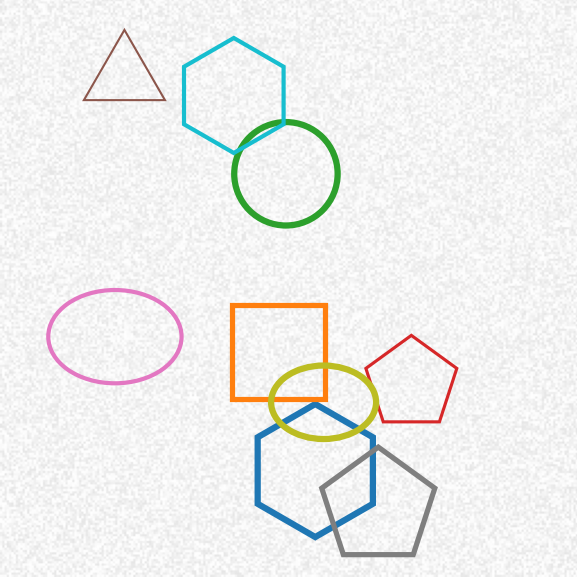[{"shape": "hexagon", "thickness": 3, "radius": 0.58, "center": [0.546, 0.184]}, {"shape": "square", "thickness": 2.5, "radius": 0.41, "center": [0.482, 0.39]}, {"shape": "circle", "thickness": 3, "radius": 0.45, "center": [0.495, 0.698]}, {"shape": "pentagon", "thickness": 1.5, "radius": 0.41, "center": [0.712, 0.336]}, {"shape": "triangle", "thickness": 1, "radius": 0.41, "center": [0.215, 0.866]}, {"shape": "oval", "thickness": 2, "radius": 0.58, "center": [0.199, 0.416]}, {"shape": "pentagon", "thickness": 2.5, "radius": 0.51, "center": [0.655, 0.122]}, {"shape": "oval", "thickness": 3, "radius": 0.45, "center": [0.56, 0.303]}, {"shape": "hexagon", "thickness": 2, "radius": 0.5, "center": [0.405, 0.834]}]